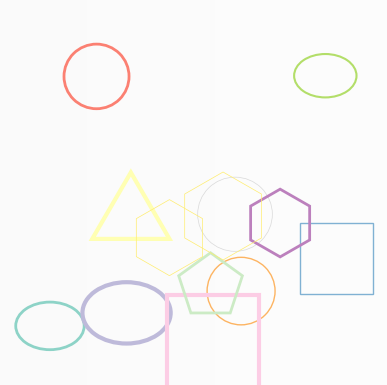[{"shape": "oval", "thickness": 2, "radius": 0.44, "center": [0.129, 0.154]}, {"shape": "triangle", "thickness": 3, "radius": 0.58, "center": [0.338, 0.437]}, {"shape": "oval", "thickness": 3, "radius": 0.57, "center": [0.327, 0.187]}, {"shape": "circle", "thickness": 2, "radius": 0.42, "center": [0.249, 0.802]}, {"shape": "square", "thickness": 1, "radius": 0.47, "center": [0.869, 0.329]}, {"shape": "circle", "thickness": 1, "radius": 0.44, "center": [0.622, 0.244]}, {"shape": "oval", "thickness": 1.5, "radius": 0.4, "center": [0.84, 0.803]}, {"shape": "square", "thickness": 3, "radius": 0.6, "center": [0.55, 0.115]}, {"shape": "circle", "thickness": 0.5, "radius": 0.48, "center": [0.606, 0.444]}, {"shape": "hexagon", "thickness": 2, "radius": 0.44, "center": [0.723, 0.421]}, {"shape": "pentagon", "thickness": 2, "radius": 0.43, "center": [0.543, 0.257]}, {"shape": "hexagon", "thickness": 0.5, "radius": 0.49, "center": [0.437, 0.383]}, {"shape": "hexagon", "thickness": 0.5, "radius": 0.57, "center": [0.576, 0.439]}]